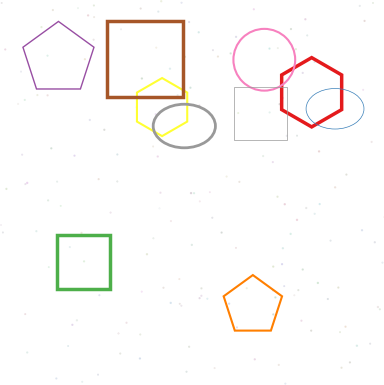[{"shape": "hexagon", "thickness": 2.5, "radius": 0.45, "center": [0.81, 0.76]}, {"shape": "oval", "thickness": 0.5, "radius": 0.38, "center": [0.87, 0.718]}, {"shape": "square", "thickness": 2.5, "radius": 0.35, "center": [0.217, 0.32]}, {"shape": "pentagon", "thickness": 1, "radius": 0.48, "center": [0.152, 0.847]}, {"shape": "pentagon", "thickness": 1.5, "radius": 0.4, "center": [0.657, 0.206]}, {"shape": "hexagon", "thickness": 1.5, "radius": 0.38, "center": [0.421, 0.722]}, {"shape": "square", "thickness": 2.5, "radius": 0.49, "center": [0.376, 0.846]}, {"shape": "circle", "thickness": 1.5, "radius": 0.4, "center": [0.686, 0.845]}, {"shape": "square", "thickness": 0.5, "radius": 0.35, "center": [0.677, 0.705]}, {"shape": "oval", "thickness": 2, "radius": 0.4, "center": [0.479, 0.673]}]